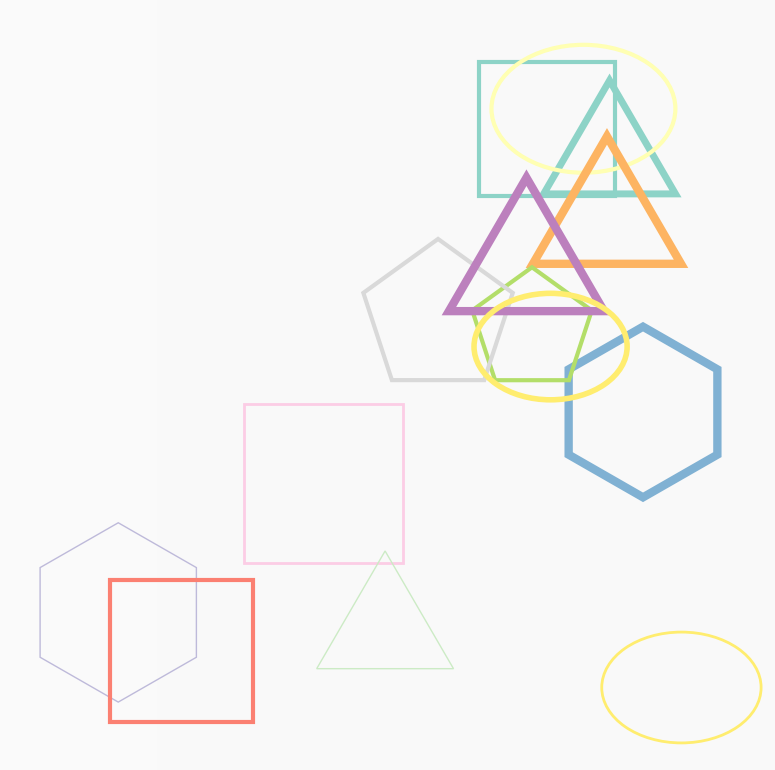[{"shape": "square", "thickness": 1.5, "radius": 0.44, "center": [0.706, 0.833]}, {"shape": "triangle", "thickness": 2.5, "radius": 0.49, "center": [0.787, 0.797]}, {"shape": "oval", "thickness": 1.5, "radius": 0.59, "center": [0.753, 0.859]}, {"shape": "hexagon", "thickness": 0.5, "radius": 0.58, "center": [0.153, 0.205]}, {"shape": "square", "thickness": 1.5, "radius": 0.46, "center": [0.234, 0.155]}, {"shape": "hexagon", "thickness": 3, "radius": 0.55, "center": [0.83, 0.465]}, {"shape": "triangle", "thickness": 3, "radius": 0.55, "center": [0.783, 0.713]}, {"shape": "pentagon", "thickness": 1.5, "radius": 0.41, "center": [0.686, 0.572]}, {"shape": "square", "thickness": 1, "radius": 0.51, "center": [0.417, 0.372]}, {"shape": "pentagon", "thickness": 1.5, "radius": 0.51, "center": [0.565, 0.588]}, {"shape": "triangle", "thickness": 3, "radius": 0.58, "center": [0.679, 0.654]}, {"shape": "triangle", "thickness": 0.5, "radius": 0.51, "center": [0.497, 0.183]}, {"shape": "oval", "thickness": 2, "radius": 0.49, "center": [0.71, 0.55]}, {"shape": "oval", "thickness": 1, "radius": 0.51, "center": [0.879, 0.107]}]